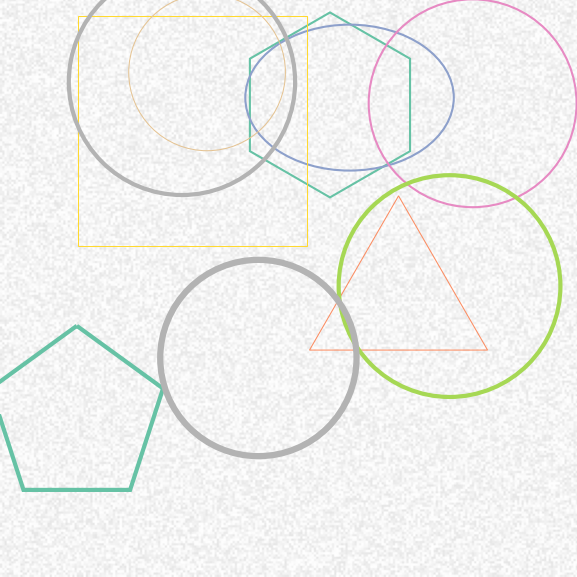[{"shape": "pentagon", "thickness": 2, "radius": 0.79, "center": [0.133, 0.278]}, {"shape": "hexagon", "thickness": 1, "radius": 0.8, "center": [0.571, 0.817]}, {"shape": "triangle", "thickness": 0.5, "radius": 0.89, "center": [0.69, 0.482]}, {"shape": "oval", "thickness": 1, "radius": 0.9, "center": [0.605, 0.83]}, {"shape": "circle", "thickness": 1, "radius": 0.9, "center": [0.818, 0.82]}, {"shape": "circle", "thickness": 2, "radius": 0.96, "center": [0.778, 0.504]}, {"shape": "square", "thickness": 0.5, "radius": 0.99, "center": [0.333, 0.772]}, {"shape": "circle", "thickness": 0.5, "radius": 0.68, "center": [0.359, 0.874]}, {"shape": "circle", "thickness": 3, "radius": 0.85, "center": [0.447, 0.379]}, {"shape": "circle", "thickness": 2, "radius": 0.98, "center": [0.315, 0.857]}]